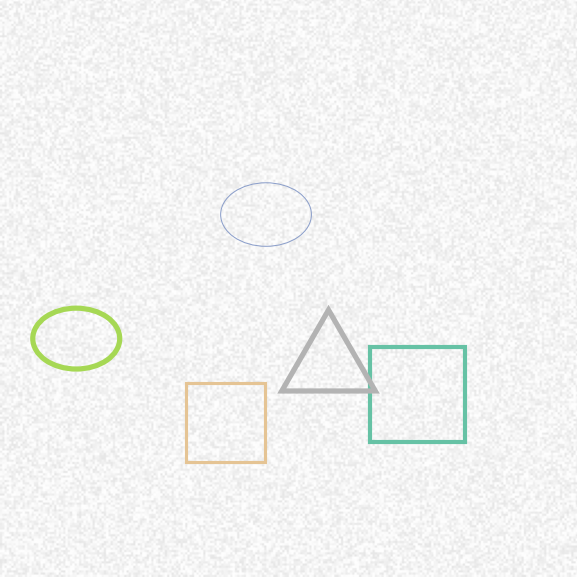[{"shape": "square", "thickness": 2, "radius": 0.41, "center": [0.723, 0.316]}, {"shape": "oval", "thickness": 0.5, "radius": 0.39, "center": [0.461, 0.628]}, {"shape": "oval", "thickness": 2.5, "radius": 0.38, "center": [0.132, 0.413]}, {"shape": "square", "thickness": 1.5, "radius": 0.34, "center": [0.391, 0.268]}, {"shape": "triangle", "thickness": 2.5, "radius": 0.47, "center": [0.569, 0.369]}]